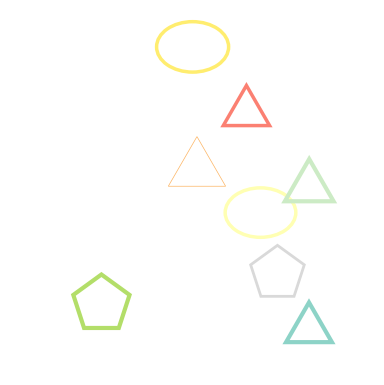[{"shape": "triangle", "thickness": 3, "radius": 0.34, "center": [0.803, 0.146]}, {"shape": "oval", "thickness": 2.5, "radius": 0.46, "center": [0.677, 0.448]}, {"shape": "triangle", "thickness": 2.5, "radius": 0.35, "center": [0.64, 0.709]}, {"shape": "triangle", "thickness": 0.5, "radius": 0.43, "center": [0.512, 0.559]}, {"shape": "pentagon", "thickness": 3, "radius": 0.38, "center": [0.263, 0.21]}, {"shape": "pentagon", "thickness": 2, "radius": 0.37, "center": [0.721, 0.29]}, {"shape": "triangle", "thickness": 3, "radius": 0.37, "center": [0.803, 0.514]}, {"shape": "oval", "thickness": 2.5, "radius": 0.47, "center": [0.5, 0.878]}]